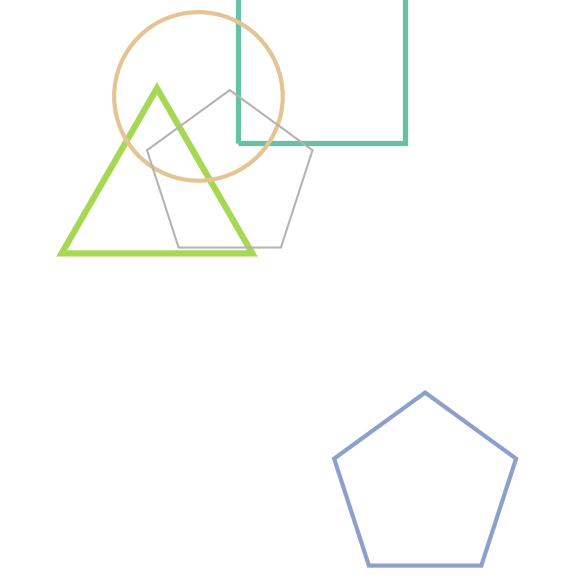[{"shape": "square", "thickness": 2.5, "radius": 0.73, "center": [0.557, 0.897]}, {"shape": "pentagon", "thickness": 2, "radius": 0.83, "center": [0.736, 0.154]}, {"shape": "triangle", "thickness": 3, "radius": 0.95, "center": [0.272, 0.656]}, {"shape": "circle", "thickness": 2, "radius": 0.73, "center": [0.344, 0.832]}, {"shape": "pentagon", "thickness": 1, "radius": 0.75, "center": [0.398, 0.692]}]